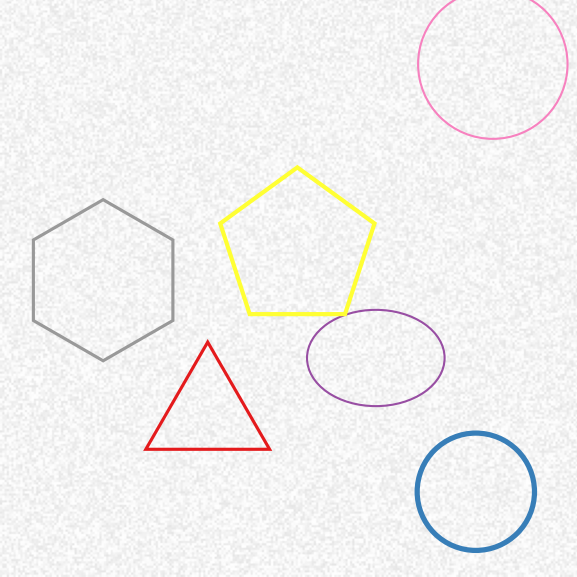[{"shape": "triangle", "thickness": 1.5, "radius": 0.62, "center": [0.36, 0.283]}, {"shape": "circle", "thickness": 2.5, "radius": 0.51, "center": [0.824, 0.148]}, {"shape": "oval", "thickness": 1, "radius": 0.6, "center": [0.651, 0.379]}, {"shape": "pentagon", "thickness": 2, "radius": 0.7, "center": [0.515, 0.569]}, {"shape": "circle", "thickness": 1, "radius": 0.65, "center": [0.853, 0.888]}, {"shape": "hexagon", "thickness": 1.5, "radius": 0.7, "center": [0.179, 0.514]}]